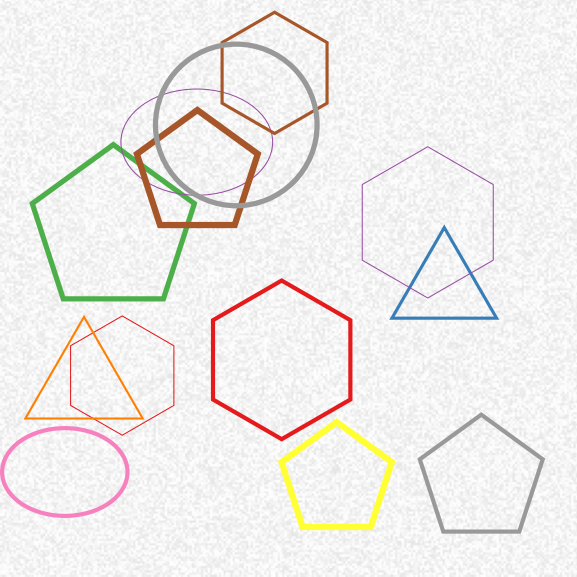[{"shape": "hexagon", "thickness": 0.5, "radius": 0.52, "center": [0.212, 0.349]}, {"shape": "hexagon", "thickness": 2, "radius": 0.69, "center": [0.488, 0.376]}, {"shape": "triangle", "thickness": 1.5, "radius": 0.52, "center": [0.769, 0.5]}, {"shape": "pentagon", "thickness": 2.5, "radius": 0.74, "center": [0.196, 0.601]}, {"shape": "hexagon", "thickness": 0.5, "radius": 0.65, "center": [0.741, 0.614]}, {"shape": "oval", "thickness": 0.5, "radius": 0.66, "center": [0.341, 0.753]}, {"shape": "triangle", "thickness": 1, "radius": 0.59, "center": [0.145, 0.333]}, {"shape": "pentagon", "thickness": 3, "radius": 0.5, "center": [0.583, 0.168]}, {"shape": "pentagon", "thickness": 3, "radius": 0.55, "center": [0.342, 0.699]}, {"shape": "hexagon", "thickness": 1.5, "radius": 0.52, "center": [0.475, 0.873]}, {"shape": "oval", "thickness": 2, "radius": 0.54, "center": [0.112, 0.182]}, {"shape": "circle", "thickness": 2.5, "radius": 0.7, "center": [0.409, 0.783]}, {"shape": "pentagon", "thickness": 2, "radius": 0.56, "center": [0.833, 0.169]}]